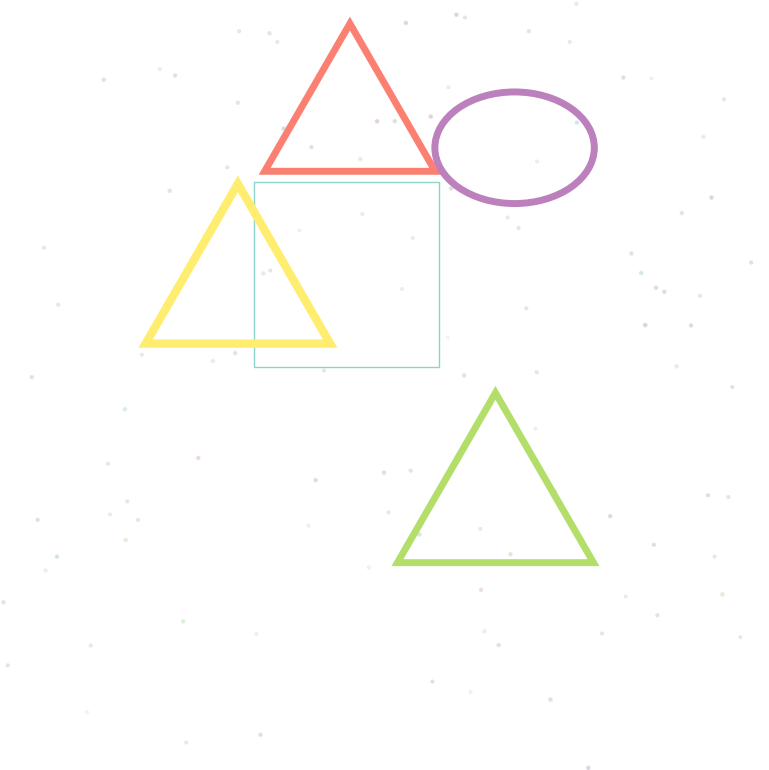[{"shape": "square", "thickness": 0.5, "radius": 0.6, "center": [0.45, 0.643]}, {"shape": "triangle", "thickness": 2.5, "radius": 0.64, "center": [0.454, 0.841]}, {"shape": "triangle", "thickness": 2.5, "radius": 0.74, "center": [0.643, 0.343]}, {"shape": "oval", "thickness": 2.5, "radius": 0.52, "center": [0.668, 0.808]}, {"shape": "triangle", "thickness": 3, "radius": 0.69, "center": [0.309, 0.623]}]